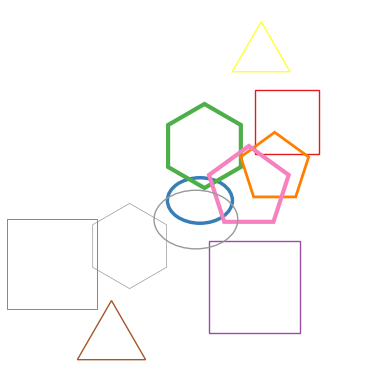[{"shape": "square", "thickness": 0.5, "radius": 0.58, "center": [0.134, 0.314]}, {"shape": "square", "thickness": 1, "radius": 0.41, "center": [0.745, 0.683]}, {"shape": "oval", "thickness": 2.5, "radius": 0.42, "center": [0.519, 0.479]}, {"shape": "hexagon", "thickness": 3, "radius": 0.55, "center": [0.531, 0.621]}, {"shape": "square", "thickness": 1, "radius": 0.6, "center": [0.661, 0.255]}, {"shape": "pentagon", "thickness": 2, "radius": 0.46, "center": [0.713, 0.564]}, {"shape": "triangle", "thickness": 1, "radius": 0.43, "center": [0.678, 0.857]}, {"shape": "triangle", "thickness": 1, "radius": 0.51, "center": [0.29, 0.117]}, {"shape": "pentagon", "thickness": 3, "radius": 0.54, "center": [0.646, 0.512]}, {"shape": "oval", "thickness": 1, "radius": 0.54, "center": [0.509, 0.43]}, {"shape": "hexagon", "thickness": 0.5, "radius": 0.55, "center": [0.337, 0.361]}]